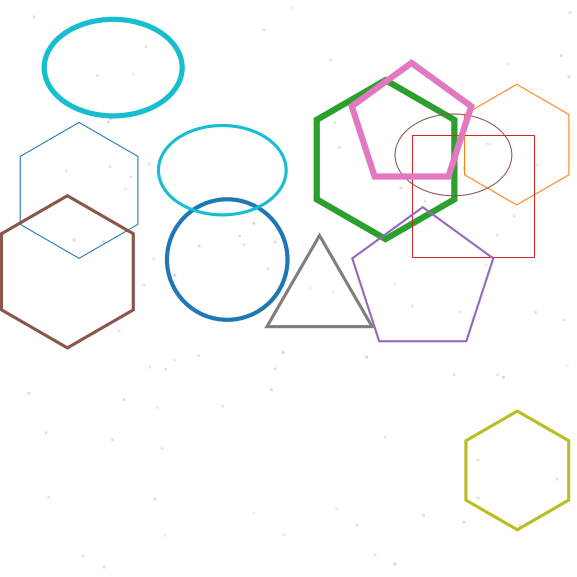[{"shape": "hexagon", "thickness": 0.5, "radius": 0.59, "center": [0.137, 0.669]}, {"shape": "circle", "thickness": 2, "radius": 0.52, "center": [0.393, 0.55]}, {"shape": "hexagon", "thickness": 0.5, "radius": 0.52, "center": [0.895, 0.749]}, {"shape": "hexagon", "thickness": 3, "radius": 0.69, "center": [0.668, 0.723]}, {"shape": "square", "thickness": 0.5, "radius": 0.53, "center": [0.819, 0.659]}, {"shape": "pentagon", "thickness": 1, "radius": 0.64, "center": [0.732, 0.512]}, {"shape": "oval", "thickness": 0.5, "radius": 0.51, "center": [0.785, 0.731]}, {"shape": "hexagon", "thickness": 1.5, "radius": 0.66, "center": [0.117, 0.528]}, {"shape": "pentagon", "thickness": 3, "radius": 0.54, "center": [0.713, 0.781]}, {"shape": "triangle", "thickness": 1.5, "radius": 0.53, "center": [0.553, 0.486]}, {"shape": "hexagon", "thickness": 1.5, "radius": 0.51, "center": [0.896, 0.185]}, {"shape": "oval", "thickness": 2.5, "radius": 0.6, "center": [0.196, 0.882]}, {"shape": "oval", "thickness": 1.5, "radius": 0.55, "center": [0.385, 0.704]}]